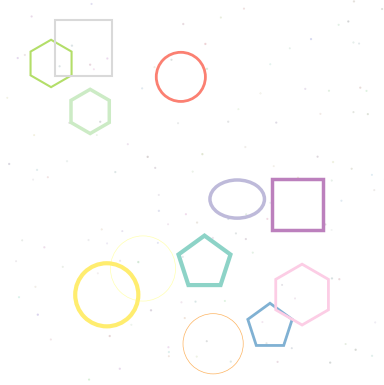[{"shape": "pentagon", "thickness": 3, "radius": 0.36, "center": [0.531, 0.317]}, {"shape": "circle", "thickness": 0.5, "radius": 0.42, "center": [0.371, 0.303]}, {"shape": "oval", "thickness": 2.5, "radius": 0.35, "center": [0.616, 0.483]}, {"shape": "circle", "thickness": 2, "radius": 0.32, "center": [0.47, 0.8]}, {"shape": "pentagon", "thickness": 2, "radius": 0.3, "center": [0.701, 0.152]}, {"shape": "circle", "thickness": 0.5, "radius": 0.39, "center": [0.554, 0.107]}, {"shape": "hexagon", "thickness": 1.5, "radius": 0.31, "center": [0.133, 0.835]}, {"shape": "hexagon", "thickness": 2, "radius": 0.4, "center": [0.785, 0.235]}, {"shape": "square", "thickness": 1.5, "radius": 0.37, "center": [0.217, 0.876]}, {"shape": "square", "thickness": 2.5, "radius": 0.33, "center": [0.772, 0.468]}, {"shape": "hexagon", "thickness": 2.5, "radius": 0.29, "center": [0.234, 0.711]}, {"shape": "circle", "thickness": 3, "radius": 0.41, "center": [0.277, 0.234]}]